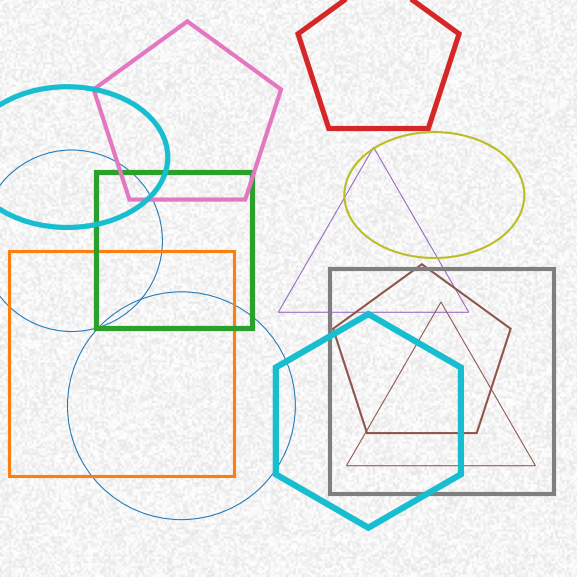[{"shape": "circle", "thickness": 0.5, "radius": 0.79, "center": [0.124, 0.582]}, {"shape": "circle", "thickness": 0.5, "radius": 0.99, "center": [0.314, 0.297]}, {"shape": "square", "thickness": 1.5, "radius": 0.97, "center": [0.21, 0.37]}, {"shape": "square", "thickness": 2.5, "radius": 0.67, "center": [0.302, 0.566]}, {"shape": "pentagon", "thickness": 2.5, "radius": 0.73, "center": [0.656, 0.895]}, {"shape": "triangle", "thickness": 0.5, "radius": 0.95, "center": [0.647, 0.554]}, {"shape": "triangle", "thickness": 0.5, "radius": 0.94, "center": [0.764, 0.287]}, {"shape": "pentagon", "thickness": 1, "radius": 0.81, "center": [0.731, 0.38]}, {"shape": "pentagon", "thickness": 2, "radius": 0.85, "center": [0.324, 0.792]}, {"shape": "square", "thickness": 2, "radius": 0.97, "center": [0.765, 0.339]}, {"shape": "oval", "thickness": 1, "radius": 0.78, "center": [0.752, 0.661]}, {"shape": "oval", "thickness": 2.5, "radius": 0.87, "center": [0.116, 0.727]}, {"shape": "hexagon", "thickness": 3, "radius": 0.92, "center": [0.638, 0.27]}]